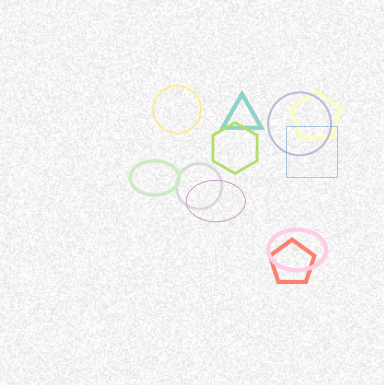[{"shape": "triangle", "thickness": 3, "radius": 0.29, "center": [0.629, 0.697]}, {"shape": "pentagon", "thickness": 2, "radius": 0.34, "center": [0.821, 0.697]}, {"shape": "circle", "thickness": 1.5, "radius": 0.41, "center": [0.778, 0.678]}, {"shape": "pentagon", "thickness": 3, "radius": 0.3, "center": [0.759, 0.317]}, {"shape": "square", "thickness": 0.5, "radius": 0.33, "center": [0.809, 0.607]}, {"shape": "hexagon", "thickness": 2, "radius": 0.33, "center": [0.61, 0.615]}, {"shape": "oval", "thickness": 3, "radius": 0.38, "center": [0.772, 0.351]}, {"shape": "circle", "thickness": 2, "radius": 0.29, "center": [0.517, 0.516]}, {"shape": "oval", "thickness": 0.5, "radius": 0.38, "center": [0.56, 0.478]}, {"shape": "oval", "thickness": 2.5, "radius": 0.32, "center": [0.402, 0.538]}, {"shape": "circle", "thickness": 1, "radius": 0.31, "center": [0.46, 0.716]}]